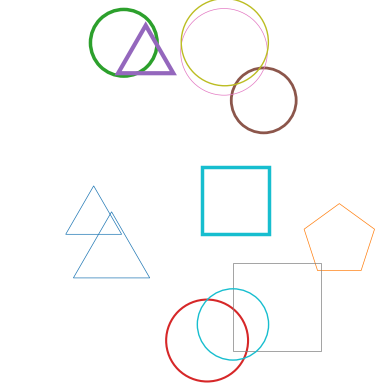[{"shape": "triangle", "thickness": 0.5, "radius": 0.57, "center": [0.29, 0.335]}, {"shape": "triangle", "thickness": 0.5, "radius": 0.42, "center": [0.243, 0.433]}, {"shape": "pentagon", "thickness": 0.5, "radius": 0.48, "center": [0.881, 0.375]}, {"shape": "circle", "thickness": 2.5, "radius": 0.43, "center": [0.322, 0.889]}, {"shape": "circle", "thickness": 1.5, "radius": 0.53, "center": [0.538, 0.115]}, {"shape": "triangle", "thickness": 3, "radius": 0.41, "center": [0.378, 0.851]}, {"shape": "circle", "thickness": 2, "radius": 0.42, "center": [0.685, 0.739]}, {"shape": "circle", "thickness": 0.5, "radius": 0.56, "center": [0.582, 0.865]}, {"shape": "square", "thickness": 0.5, "radius": 0.57, "center": [0.72, 0.203]}, {"shape": "circle", "thickness": 1, "radius": 0.57, "center": [0.584, 0.89]}, {"shape": "square", "thickness": 2.5, "radius": 0.44, "center": [0.611, 0.479]}, {"shape": "circle", "thickness": 1, "radius": 0.46, "center": [0.605, 0.157]}]